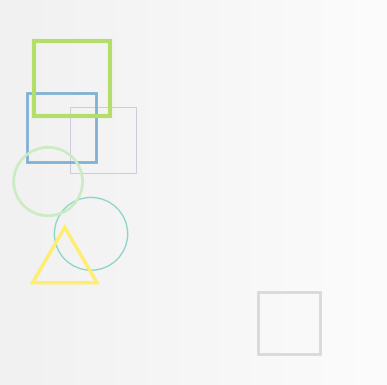[{"shape": "circle", "thickness": 1, "radius": 0.47, "center": [0.235, 0.393]}, {"shape": "square", "thickness": 0.5, "radius": 0.43, "center": [0.267, 0.636]}, {"shape": "square", "thickness": 2, "radius": 0.44, "center": [0.159, 0.669]}, {"shape": "square", "thickness": 3, "radius": 0.49, "center": [0.186, 0.796]}, {"shape": "square", "thickness": 2, "radius": 0.4, "center": [0.746, 0.161]}, {"shape": "circle", "thickness": 2, "radius": 0.44, "center": [0.124, 0.529]}, {"shape": "triangle", "thickness": 2.5, "radius": 0.48, "center": [0.167, 0.314]}]